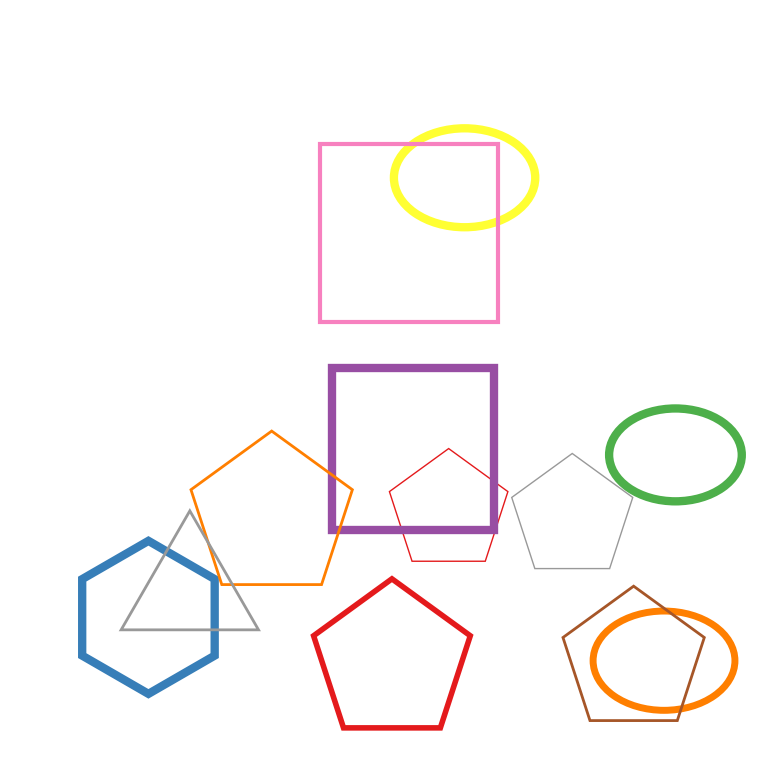[{"shape": "pentagon", "thickness": 2, "radius": 0.53, "center": [0.509, 0.141]}, {"shape": "pentagon", "thickness": 0.5, "radius": 0.4, "center": [0.583, 0.337]}, {"shape": "hexagon", "thickness": 3, "radius": 0.5, "center": [0.193, 0.198]}, {"shape": "oval", "thickness": 3, "radius": 0.43, "center": [0.877, 0.409]}, {"shape": "square", "thickness": 3, "radius": 0.52, "center": [0.536, 0.417]}, {"shape": "oval", "thickness": 2.5, "radius": 0.46, "center": [0.862, 0.142]}, {"shape": "pentagon", "thickness": 1, "radius": 0.55, "center": [0.353, 0.33]}, {"shape": "oval", "thickness": 3, "radius": 0.46, "center": [0.603, 0.769]}, {"shape": "pentagon", "thickness": 1, "radius": 0.48, "center": [0.823, 0.142]}, {"shape": "square", "thickness": 1.5, "radius": 0.58, "center": [0.531, 0.697]}, {"shape": "pentagon", "thickness": 0.5, "radius": 0.41, "center": [0.743, 0.328]}, {"shape": "triangle", "thickness": 1, "radius": 0.52, "center": [0.247, 0.234]}]